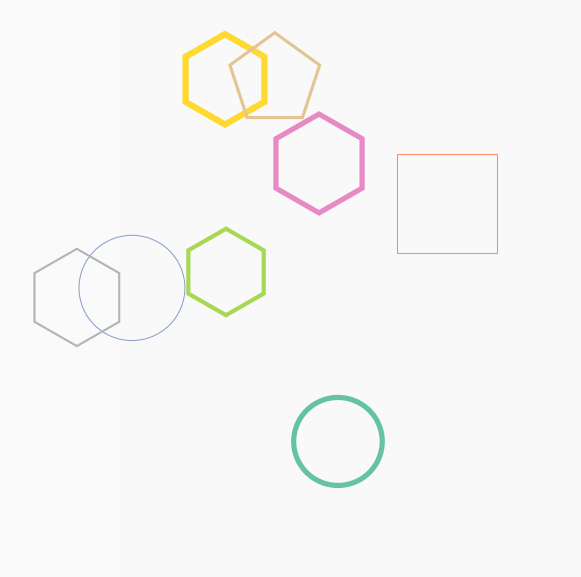[{"shape": "circle", "thickness": 2.5, "radius": 0.38, "center": [0.581, 0.235]}, {"shape": "square", "thickness": 0.5, "radius": 0.43, "center": [0.769, 0.647]}, {"shape": "circle", "thickness": 0.5, "radius": 0.46, "center": [0.227, 0.501]}, {"shape": "hexagon", "thickness": 2.5, "radius": 0.43, "center": [0.549, 0.716]}, {"shape": "hexagon", "thickness": 2, "radius": 0.37, "center": [0.389, 0.528]}, {"shape": "hexagon", "thickness": 3, "radius": 0.39, "center": [0.387, 0.862]}, {"shape": "pentagon", "thickness": 1.5, "radius": 0.41, "center": [0.473, 0.861]}, {"shape": "hexagon", "thickness": 1, "radius": 0.42, "center": [0.132, 0.484]}]